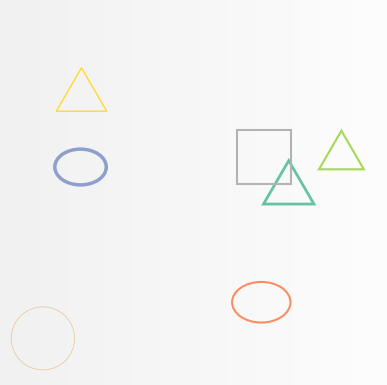[{"shape": "triangle", "thickness": 2, "radius": 0.38, "center": [0.745, 0.508]}, {"shape": "oval", "thickness": 1.5, "radius": 0.38, "center": [0.674, 0.215]}, {"shape": "oval", "thickness": 2.5, "radius": 0.33, "center": [0.208, 0.566]}, {"shape": "triangle", "thickness": 1.5, "radius": 0.33, "center": [0.881, 0.594]}, {"shape": "triangle", "thickness": 1, "radius": 0.38, "center": [0.21, 0.749]}, {"shape": "circle", "thickness": 0.5, "radius": 0.41, "center": [0.111, 0.121]}, {"shape": "square", "thickness": 1.5, "radius": 0.35, "center": [0.682, 0.592]}]